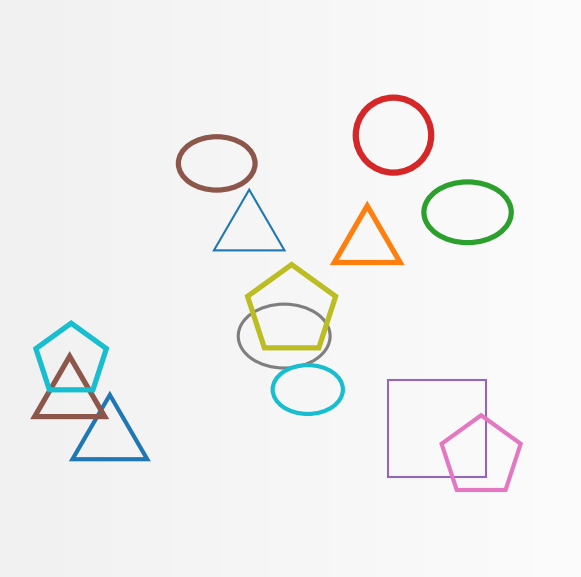[{"shape": "triangle", "thickness": 1, "radius": 0.35, "center": [0.429, 0.601]}, {"shape": "triangle", "thickness": 2, "radius": 0.37, "center": [0.189, 0.241]}, {"shape": "triangle", "thickness": 2.5, "radius": 0.33, "center": [0.632, 0.577]}, {"shape": "oval", "thickness": 2.5, "radius": 0.38, "center": [0.804, 0.632]}, {"shape": "circle", "thickness": 3, "radius": 0.32, "center": [0.677, 0.765]}, {"shape": "square", "thickness": 1, "radius": 0.42, "center": [0.752, 0.257]}, {"shape": "oval", "thickness": 2.5, "radius": 0.33, "center": [0.373, 0.716]}, {"shape": "triangle", "thickness": 2.5, "radius": 0.35, "center": [0.12, 0.313]}, {"shape": "pentagon", "thickness": 2, "radius": 0.36, "center": [0.828, 0.209]}, {"shape": "oval", "thickness": 1.5, "radius": 0.4, "center": [0.489, 0.417]}, {"shape": "pentagon", "thickness": 2.5, "radius": 0.4, "center": [0.502, 0.461]}, {"shape": "pentagon", "thickness": 2.5, "radius": 0.32, "center": [0.122, 0.376]}, {"shape": "oval", "thickness": 2, "radius": 0.3, "center": [0.529, 0.325]}]